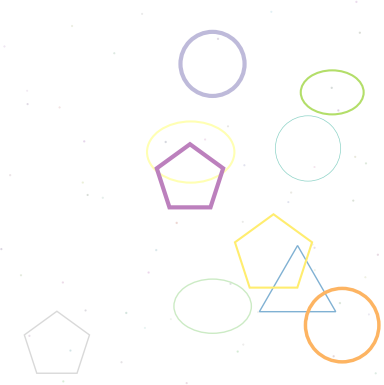[{"shape": "circle", "thickness": 0.5, "radius": 0.42, "center": [0.8, 0.614]}, {"shape": "oval", "thickness": 1.5, "radius": 0.57, "center": [0.495, 0.605]}, {"shape": "circle", "thickness": 3, "radius": 0.42, "center": [0.552, 0.834]}, {"shape": "triangle", "thickness": 1, "radius": 0.57, "center": [0.773, 0.248]}, {"shape": "circle", "thickness": 2.5, "radius": 0.48, "center": [0.889, 0.155]}, {"shape": "oval", "thickness": 1.5, "radius": 0.41, "center": [0.863, 0.76]}, {"shape": "pentagon", "thickness": 1, "radius": 0.44, "center": [0.148, 0.103]}, {"shape": "pentagon", "thickness": 3, "radius": 0.45, "center": [0.493, 0.535]}, {"shape": "oval", "thickness": 1, "radius": 0.5, "center": [0.552, 0.205]}, {"shape": "pentagon", "thickness": 1.5, "radius": 0.53, "center": [0.71, 0.338]}]